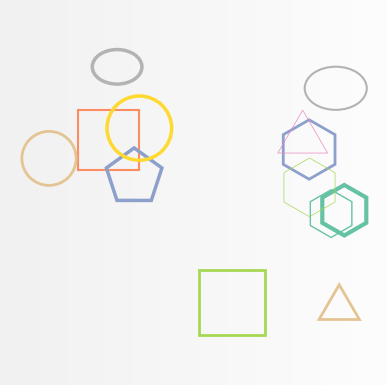[{"shape": "hexagon", "thickness": 3, "radius": 0.33, "center": [0.889, 0.454]}, {"shape": "hexagon", "thickness": 1, "radius": 0.31, "center": [0.854, 0.445]}, {"shape": "square", "thickness": 1.5, "radius": 0.39, "center": [0.28, 0.636]}, {"shape": "pentagon", "thickness": 2.5, "radius": 0.38, "center": [0.346, 0.54]}, {"shape": "hexagon", "thickness": 2, "radius": 0.39, "center": [0.798, 0.612]}, {"shape": "triangle", "thickness": 0.5, "radius": 0.37, "center": [0.781, 0.64]}, {"shape": "square", "thickness": 2, "radius": 0.42, "center": [0.599, 0.215]}, {"shape": "hexagon", "thickness": 0.5, "radius": 0.38, "center": [0.799, 0.513]}, {"shape": "circle", "thickness": 2.5, "radius": 0.42, "center": [0.36, 0.667]}, {"shape": "triangle", "thickness": 2, "radius": 0.3, "center": [0.875, 0.2]}, {"shape": "circle", "thickness": 2, "radius": 0.35, "center": [0.127, 0.589]}, {"shape": "oval", "thickness": 2.5, "radius": 0.32, "center": [0.302, 0.826]}, {"shape": "oval", "thickness": 1.5, "radius": 0.4, "center": [0.866, 0.771]}]